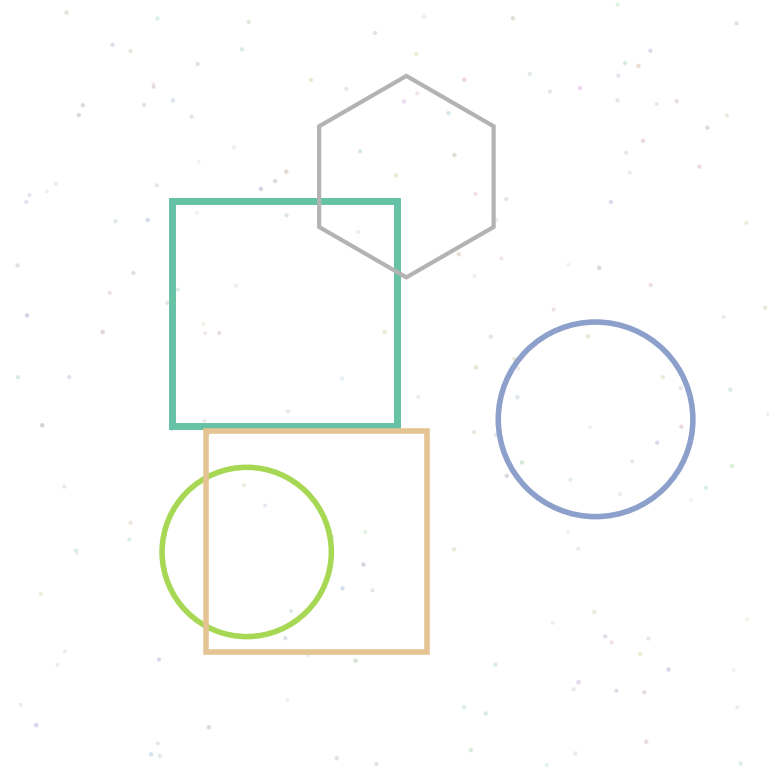[{"shape": "square", "thickness": 2.5, "radius": 0.73, "center": [0.369, 0.593]}, {"shape": "circle", "thickness": 2, "radius": 0.63, "center": [0.773, 0.455]}, {"shape": "circle", "thickness": 2, "radius": 0.55, "center": [0.32, 0.283]}, {"shape": "square", "thickness": 2, "radius": 0.72, "center": [0.412, 0.296]}, {"shape": "hexagon", "thickness": 1.5, "radius": 0.65, "center": [0.528, 0.771]}]